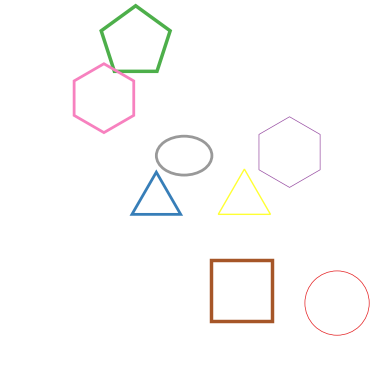[{"shape": "circle", "thickness": 0.5, "radius": 0.42, "center": [0.875, 0.213]}, {"shape": "triangle", "thickness": 2, "radius": 0.37, "center": [0.406, 0.48]}, {"shape": "pentagon", "thickness": 2.5, "radius": 0.47, "center": [0.352, 0.891]}, {"shape": "hexagon", "thickness": 0.5, "radius": 0.46, "center": [0.752, 0.605]}, {"shape": "triangle", "thickness": 1, "radius": 0.39, "center": [0.635, 0.482]}, {"shape": "square", "thickness": 2.5, "radius": 0.39, "center": [0.627, 0.245]}, {"shape": "hexagon", "thickness": 2, "radius": 0.45, "center": [0.27, 0.745]}, {"shape": "oval", "thickness": 2, "radius": 0.36, "center": [0.478, 0.596]}]